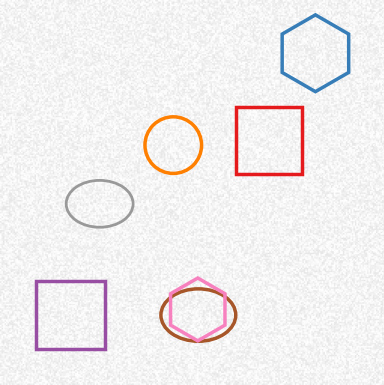[{"shape": "square", "thickness": 2.5, "radius": 0.43, "center": [0.699, 0.635]}, {"shape": "hexagon", "thickness": 2.5, "radius": 0.5, "center": [0.819, 0.862]}, {"shape": "square", "thickness": 2.5, "radius": 0.45, "center": [0.182, 0.182]}, {"shape": "circle", "thickness": 2.5, "radius": 0.37, "center": [0.45, 0.623]}, {"shape": "oval", "thickness": 2.5, "radius": 0.49, "center": [0.515, 0.182]}, {"shape": "hexagon", "thickness": 2.5, "radius": 0.41, "center": [0.514, 0.196]}, {"shape": "oval", "thickness": 2, "radius": 0.43, "center": [0.259, 0.471]}]